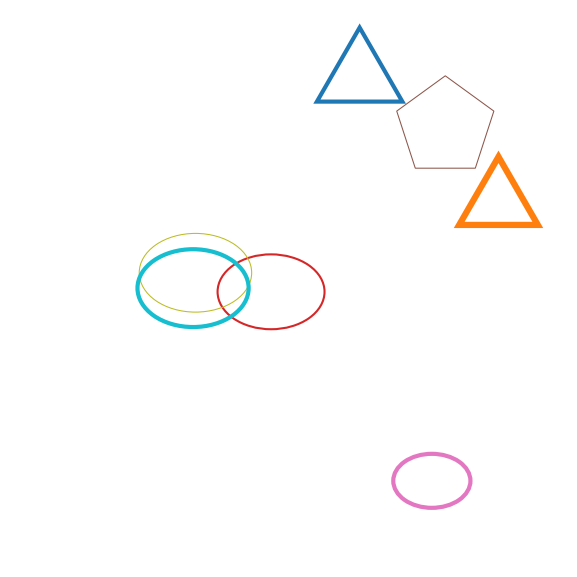[{"shape": "triangle", "thickness": 2, "radius": 0.43, "center": [0.623, 0.866]}, {"shape": "triangle", "thickness": 3, "radius": 0.39, "center": [0.863, 0.649]}, {"shape": "oval", "thickness": 1, "radius": 0.46, "center": [0.469, 0.494]}, {"shape": "pentagon", "thickness": 0.5, "radius": 0.44, "center": [0.771, 0.779]}, {"shape": "oval", "thickness": 2, "radius": 0.33, "center": [0.748, 0.167]}, {"shape": "oval", "thickness": 0.5, "radius": 0.49, "center": [0.338, 0.527]}, {"shape": "oval", "thickness": 2, "radius": 0.48, "center": [0.334, 0.5]}]